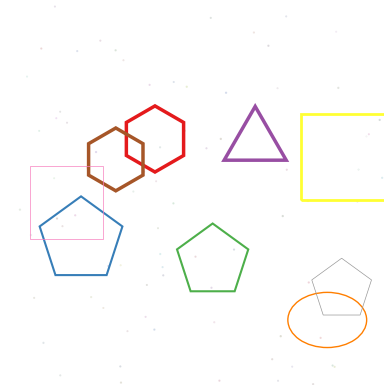[{"shape": "hexagon", "thickness": 2.5, "radius": 0.43, "center": [0.403, 0.639]}, {"shape": "pentagon", "thickness": 1.5, "radius": 0.57, "center": [0.21, 0.377]}, {"shape": "pentagon", "thickness": 1.5, "radius": 0.49, "center": [0.552, 0.322]}, {"shape": "triangle", "thickness": 2.5, "radius": 0.47, "center": [0.663, 0.63]}, {"shape": "oval", "thickness": 1, "radius": 0.51, "center": [0.85, 0.169]}, {"shape": "square", "thickness": 2, "radius": 0.55, "center": [0.892, 0.592]}, {"shape": "hexagon", "thickness": 2.5, "radius": 0.41, "center": [0.301, 0.586]}, {"shape": "square", "thickness": 0.5, "radius": 0.47, "center": [0.172, 0.474]}, {"shape": "pentagon", "thickness": 0.5, "radius": 0.41, "center": [0.887, 0.248]}]